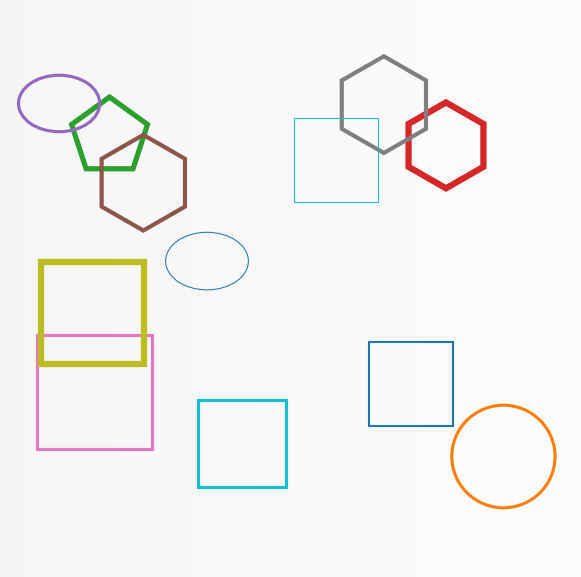[{"shape": "oval", "thickness": 0.5, "radius": 0.36, "center": [0.356, 0.547]}, {"shape": "square", "thickness": 1, "radius": 0.36, "center": [0.707, 0.334]}, {"shape": "circle", "thickness": 1.5, "radius": 0.44, "center": [0.866, 0.209]}, {"shape": "pentagon", "thickness": 2.5, "radius": 0.34, "center": [0.188, 0.762]}, {"shape": "hexagon", "thickness": 3, "radius": 0.37, "center": [0.767, 0.747]}, {"shape": "oval", "thickness": 1.5, "radius": 0.35, "center": [0.102, 0.82]}, {"shape": "hexagon", "thickness": 2, "radius": 0.41, "center": [0.247, 0.683]}, {"shape": "square", "thickness": 1.5, "radius": 0.5, "center": [0.163, 0.32]}, {"shape": "hexagon", "thickness": 2, "radius": 0.42, "center": [0.66, 0.818]}, {"shape": "square", "thickness": 3, "radius": 0.44, "center": [0.159, 0.456]}, {"shape": "square", "thickness": 0.5, "radius": 0.36, "center": [0.578, 0.723]}, {"shape": "square", "thickness": 1.5, "radius": 0.38, "center": [0.417, 0.231]}]